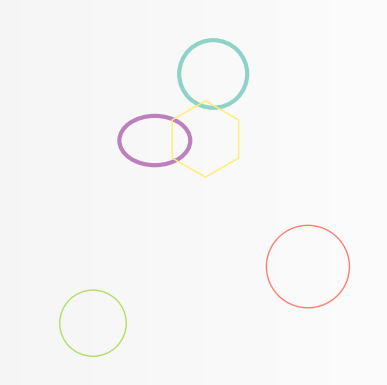[{"shape": "circle", "thickness": 3, "radius": 0.44, "center": [0.55, 0.808]}, {"shape": "circle", "thickness": 1, "radius": 0.54, "center": [0.795, 0.308]}, {"shape": "circle", "thickness": 1, "radius": 0.43, "center": [0.24, 0.16]}, {"shape": "oval", "thickness": 3, "radius": 0.46, "center": [0.4, 0.635]}, {"shape": "hexagon", "thickness": 1, "radius": 0.5, "center": [0.53, 0.639]}]